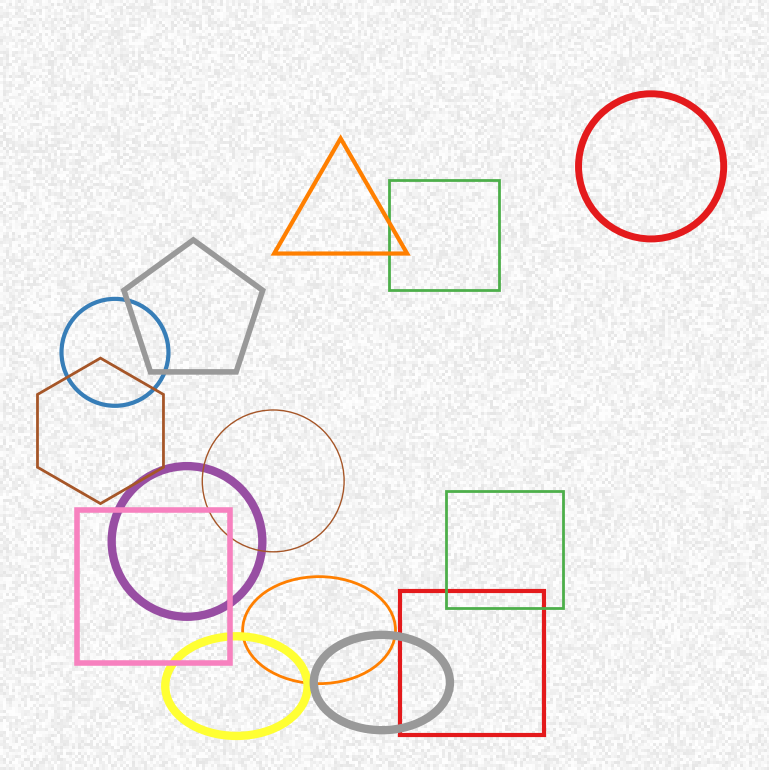[{"shape": "circle", "thickness": 2.5, "radius": 0.47, "center": [0.846, 0.784]}, {"shape": "square", "thickness": 1.5, "radius": 0.47, "center": [0.613, 0.139]}, {"shape": "circle", "thickness": 1.5, "radius": 0.35, "center": [0.149, 0.542]}, {"shape": "square", "thickness": 1, "radius": 0.35, "center": [0.577, 0.695]}, {"shape": "square", "thickness": 1, "radius": 0.38, "center": [0.655, 0.286]}, {"shape": "circle", "thickness": 3, "radius": 0.49, "center": [0.243, 0.297]}, {"shape": "triangle", "thickness": 1.5, "radius": 0.5, "center": [0.442, 0.721]}, {"shape": "oval", "thickness": 1, "radius": 0.5, "center": [0.414, 0.182]}, {"shape": "oval", "thickness": 3, "radius": 0.46, "center": [0.307, 0.109]}, {"shape": "hexagon", "thickness": 1, "radius": 0.47, "center": [0.13, 0.44]}, {"shape": "circle", "thickness": 0.5, "radius": 0.46, "center": [0.355, 0.375]}, {"shape": "square", "thickness": 2, "radius": 0.49, "center": [0.199, 0.239]}, {"shape": "pentagon", "thickness": 2, "radius": 0.47, "center": [0.251, 0.594]}, {"shape": "oval", "thickness": 3, "radius": 0.44, "center": [0.496, 0.114]}]